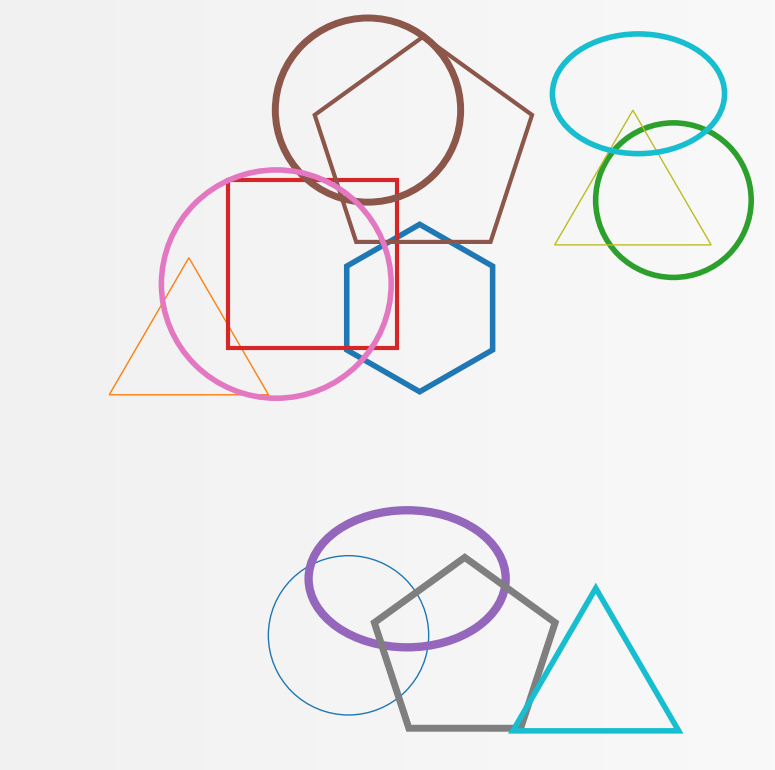[{"shape": "circle", "thickness": 0.5, "radius": 0.52, "center": [0.45, 0.175]}, {"shape": "hexagon", "thickness": 2, "radius": 0.54, "center": [0.542, 0.6]}, {"shape": "triangle", "thickness": 0.5, "radius": 0.59, "center": [0.244, 0.547]}, {"shape": "circle", "thickness": 2, "radius": 0.5, "center": [0.869, 0.74]}, {"shape": "square", "thickness": 1.5, "radius": 0.55, "center": [0.403, 0.657]}, {"shape": "oval", "thickness": 3, "radius": 0.64, "center": [0.525, 0.248]}, {"shape": "circle", "thickness": 2.5, "radius": 0.6, "center": [0.475, 0.857]}, {"shape": "pentagon", "thickness": 1.5, "radius": 0.74, "center": [0.546, 0.805]}, {"shape": "circle", "thickness": 2, "radius": 0.74, "center": [0.357, 0.631]}, {"shape": "pentagon", "thickness": 2.5, "radius": 0.61, "center": [0.6, 0.153]}, {"shape": "triangle", "thickness": 0.5, "radius": 0.58, "center": [0.817, 0.74]}, {"shape": "oval", "thickness": 2, "radius": 0.56, "center": [0.824, 0.878]}, {"shape": "triangle", "thickness": 2, "radius": 0.62, "center": [0.769, 0.113]}]